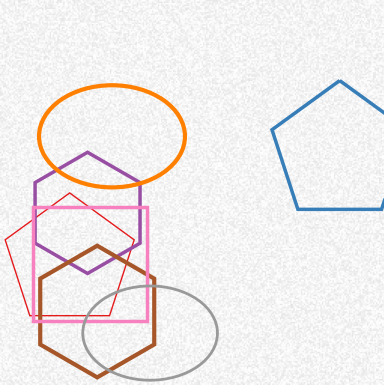[{"shape": "pentagon", "thickness": 1, "radius": 0.88, "center": [0.181, 0.323]}, {"shape": "pentagon", "thickness": 2.5, "radius": 0.92, "center": [0.882, 0.606]}, {"shape": "hexagon", "thickness": 2.5, "radius": 0.79, "center": [0.227, 0.447]}, {"shape": "oval", "thickness": 3, "radius": 0.95, "center": [0.291, 0.646]}, {"shape": "hexagon", "thickness": 3, "radius": 0.85, "center": [0.253, 0.191]}, {"shape": "square", "thickness": 2.5, "radius": 0.74, "center": [0.233, 0.314]}, {"shape": "oval", "thickness": 2, "radius": 0.87, "center": [0.39, 0.135]}]